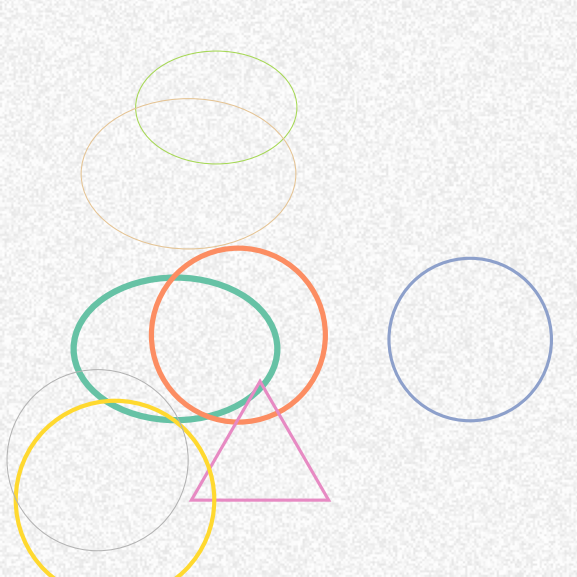[{"shape": "oval", "thickness": 3, "radius": 0.88, "center": [0.304, 0.395]}, {"shape": "circle", "thickness": 2.5, "radius": 0.75, "center": [0.413, 0.419]}, {"shape": "circle", "thickness": 1.5, "radius": 0.7, "center": [0.814, 0.411]}, {"shape": "triangle", "thickness": 1.5, "radius": 0.69, "center": [0.45, 0.202]}, {"shape": "oval", "thickness": 0.5, "radius": 0.7, "center": [0.374, 0.813]}, {"shape": "circle", "thickness": 2, "radius": 0.86, "center": [0.199, 0.133]}, {"shape": "oval", "thickness": 0.5, "radius": 0.93, "center": [0.326, 0.698]}, {"shape": "circle", "thickness": 0.5, "radius": 0.78, "center": [0.169, 0.202]}]